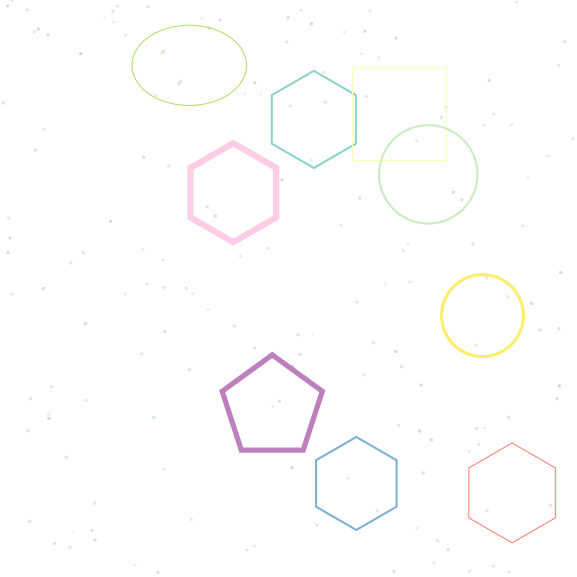[{"shape": "hexagon", "thickness": 1, "radius": 0.42, "center": [0.543, 0.792]}, {"shape": "square", "thickness": 0.5, "radius": 0.41, "center": [0.691, 0.803]}, {"shape": "hexagon", "thickness": 0.5, "radius": 0.43, "center": [0.887, 0.146]}, {"shape": "hexagon", "thickness": 1, "radius": 0.4, "center": [0.617, 0.162]}, {"shape": "oval", "thickness": 0.5, "radius": 0.5, "center": [0.328, 0.886]}, {"shape": "hexagon", "thickness": 3, "radius": 0.43, "center": [0.404, 0.665]}, {"shape": "pentagon", "thickness": 2.5, "radius": 0.46, "center": [0.471, 0.293]}, {"shape": "circle", "thickness": 1, "radius": 0.43, "center": [0.742, 0.697]}, {"shape": "circle", "thickness": 1.5, "radius": 0.35, "center": [0.835, 0.453]}]